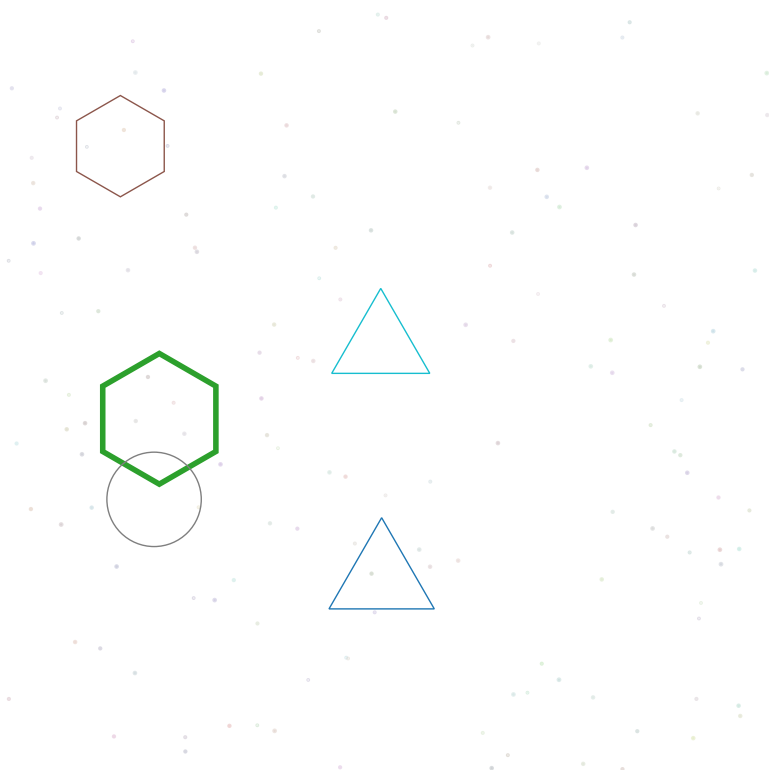[{"shape": "triangle", "thickness": 0.5, "radius": 0.39, "center": [0.496, 0.249]}, {"shape": "hexagon", "thickness": 2, "radius": 0.42, "center": [0.207, 0.456]}, {"shape": "hexagon", "thickness": 0.5, "radius": 0.33, "center": [0.156, 0.81]}, {"shape": "circle", "thickness": 0.5, "radius": 0.31, "center": [0.2, 0.351]}, {"shape": "triangle", "thickness": 0.5, "radius": 0.37, "center": [0.494, 0.552]}]